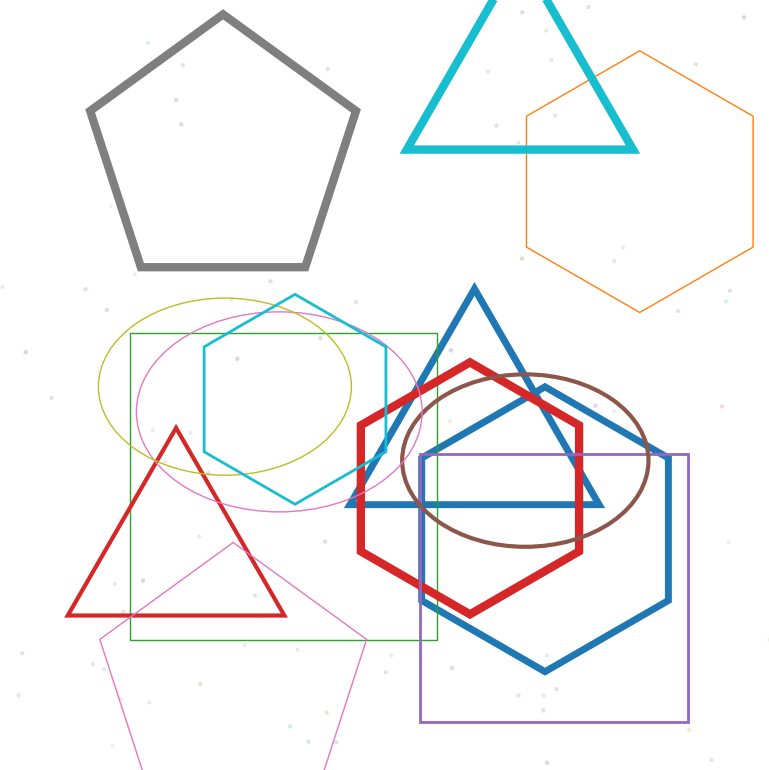[{"shape": "hexagon", "thickness": 2.5, "radius": 0.92, "center": [0.708, 0.313]}, {"shape": "triangle", "thickness": 2.5, "radius": 0.93, "center": [0.616, 0.438]}, {"shape": "hexagon", "thickness": 0.5, "radius": 0.85, "center": [0.831, 0.764]}, {"shape": "square", "thickness": 0.5, "radius": 1.0, "center": [0.368, 0.368]}, {"shape": "triangle", "thickness": 1.5, "radius": 0.81, "center": [0.229, 0.282]}, {"shape": "hexagon", "thickness": 3, "radius": 0.82, "center": [0.61, 0.366]}, {"shape": "square", "thickness": 1, "radius": 0.87, "center": [0.72, 0.236]}, {"shape": "oval", "thickness": 1.5, "radius": 0.8, "center": [0.682, 0.402]}, {"shape": "oval", "thickness": 0.5, "radius": 0.93, "center": [0.363, 0.465]}, {"shape": "pentagon", "thickness": 0.5, "radius": 0.91, "center": [0.303, 0.113]}, {"shape": "pentagon", "thickness": 3, "radius": 0.91, "center": [0.29, 0.8]}, {"shape": "oval", "thickness": 0.5, "radius": 0.82, "center": [0.292, 0.498]}, {"shape": "hexagon", "thickness": 1, "radius": 0.68, "center": [0.383, 0.481]}, {"shape": "triangle", "thickness": 3, "radius": 0.85, "center": [0.675, 0.891]}]